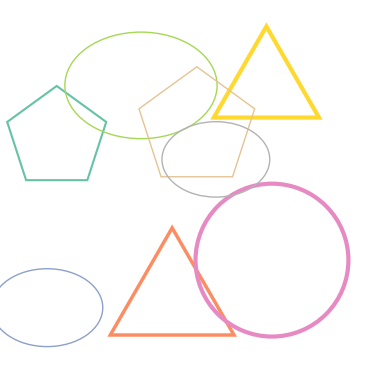[{"shape": "pentagon", "thickness": 1.5, "radius": 0.68, "center": [0.147, 0.641]}, {"shape": "triangle", "thickness": 2.5, "radius": 0.93, "center": [0.447, 0.223]}, {"shape": "oval", "thickness": 1, "radius": 0.72, "center": [0.122, 0.201]}, {"shape": "circle", "thickness": 3, "radius": 0.99, "center": [0.706, 0.324]}, {"shape": "oval", "thickness": 1, "radius": 0.99, "center": [0.366, 0.778]}, {"shape": "triangle", "thickness": 3, "radius": 0.79, "center": [0.692, 0.774]}, {"shape": "pentagon", "thickness": 1, "radius": 0.79, "center": [0.511, 0.669]}, {"shape": "oval", "thickness": 1, "radius": 0.7, "center": [0.561, 0.586]}]